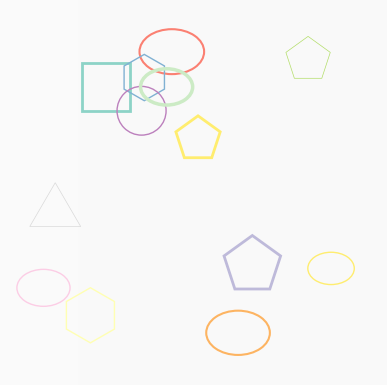[{"shape": "square", "thickness": 2, "radius": 0.31, "center": [0.274, 0.773]}, {"shape": "hexagon", "thickness": 1, "radius": 0.36, "center": [0.233, 0.181]}, {"shape": "pentagon", "thickness": 2, "radius": 0.38, "center": [0.651, 0.311]}, {"shape": "oval", "thickness": 1.5, "radius": 0.42, "center": [0.443, 0.866]}, {"shape": "hexagon", "thickness": 1, "radius": 0.3, "center": [0.372, 0.799]}, {"shape": "oval", "thickness": 1.5, "radius": 0.41, "center": [0.614, 0.136]}, {"shape": "pentagon", "thickness": 0.5, "radius": 0.3, "center": [0.795, 0.845]}, {"shape": "oval", "thickness": 1, "radius": 0.34, "center": [0.112, 0.252]}, {"shape": "triangle", "thickness": 0.5, "radius": 0.38, "center": [0.143, 0.45]}, {"shape": "circle", "thickness": 1, "radius": 0.32, "center": [0.365, 0.712]}, {"shape": "oval", "thickness": 2.5, "radius": 0.34, "center": [0.43, 0.774]}, {"shape": "pentagon", "thickness": 2, "radius": 0.3, "center": [0.511, 0.639]}, {"shape": "oval", "thickness": 1, "radius": 0.3, "center": [0.854, 0.303]}]